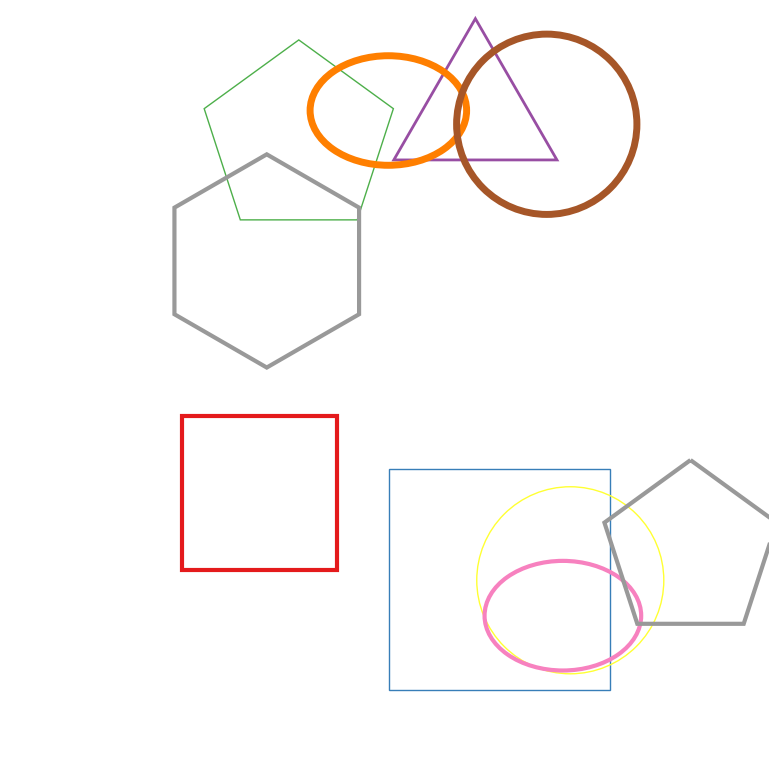[{"shape": "square", "thickness": 1.5, "radius": 0.5, "center": [0.337, 0.359]}, {"shape": "square", "thickness": 0.5, "radius": 0.72, "center": [0.648, 0.248]}, {"shape": "pentagon", "thickness": 0.5, "radius": 0.65, "center": [0.388, 0.819]}, {"shape": "triangle", "thickness": 1, "radius": 0.61, "center": [0.617, 0.853]}, {"shape": "oval", "thickness": 2.5, "radius": 0.51, "center": [0.504, 0.856]}, {"shape": "circle", "thickness": 0.5, "radius": 0.61, "center": [0.741, 0.246]}, {"shape": "circle", "thickness": 2.5, "radius": 0.59, "center": [0.71, 0.839]}, {"shape": "oval", "thickness": 1.5, "radius": 0.51, "center": [0.731, 0.2]}, {"shape": "hexagon", "thickness": 1.5, "radius": 0.69, "center": [0.346, 0.661]}, {"shape": "pentagon", "thickness": 1.5, "radius": 0.59, "center": [0.897, 0.285]}]